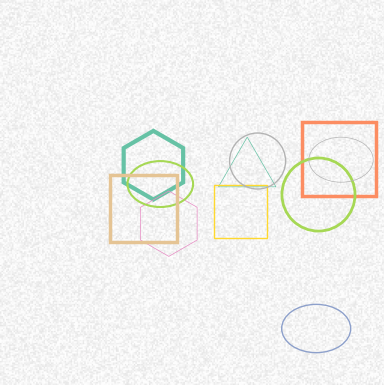[{"shape": "hexagon", "thickness": 3, "radius": 0.45, "center": [0.398, 0.571]}, {"shape": "triangle", "thickness": 0.5, "radius": 0.43, "center": [0.642, 0.558]}, {"shape": "square", "thickness": 2.5, "radius": 0.48, "center": [0.88, 0.587]}, {"shape": "oval", "thickness": 1, "radius": 0.45, "center": [0.821, 0.147]}, {"shape": "hexagon", "thickness": 0.5, "radius": 0.42, "center": [0.438, 0.419]}, {"shape": "circle", "thickness": 2, "radius": 0.47, "center": [0.827, 0.495]}, {"shape": "oval", "thickness": 1.5, "radius": 0.43, "center": [0.416, 0.522]}, {"shape": "square", "thickness": 1, "radius": 0.34, "center": [0.624, 0.45]}, {"shape": "square", "thickness": 2.5, "radius": 0.43, "center": [0.373, 0.459]}, {"shape": "circle", "thickness": 1, "radius": 0.36, "center": [0.669, 0.582]}, {"shape": "oval", "thickness": 0.5, "radius": 0.42, "center": [0.886, 0.585]}]